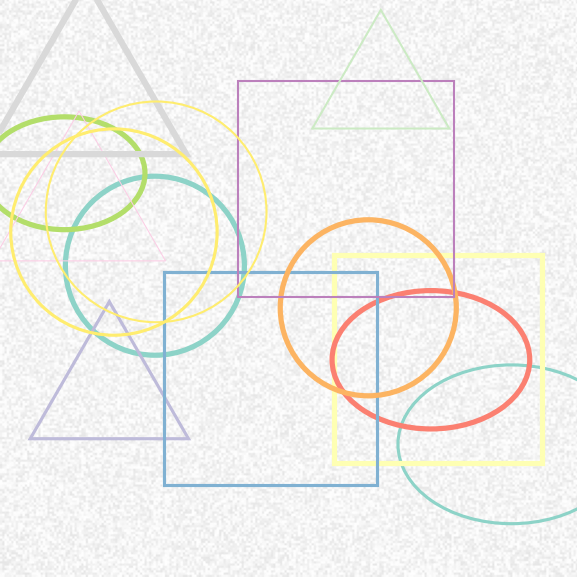[{"shape": "circle", "thickness": 2.5, "radius": 0.77, "center": [0.268, 0.539]}, {"shape": "oval", "thickness": 1.5, "radius": 0.98, "center": [0.886, 0.23]}, {"shape": "square", "thickness": 2.5, "radius": 0.9, "center": [0.759, 0.378]}, {"shape": "triangle", "thickness": 1.5, "radius": 0.79, "center": [0.189, 0.319]}, {"shape": "oval", "thickness": 2.5, "radius": 0.86, "center": [0.746, 0.376]}, {"shape": "square", "thickness": 1.5, "radius": 0.92, "center": [0.468, 0.344]}, {"shape": "circle", "thickness": 2.5, "radius": 0.76, "center": [0.638, 0.466]}, {"shape": "oval", "thickness": 2.5, "radius": 0.7, "center": [0.111, 0.699]}, {"shape": "triangle", "thickness": 0.5, "radius": 0.86, "center": [0.137, 0.634]}, {"shape": "triangle", "thickness": 3, "radius": 1.0, "center": [0.15, 0.832]}, {"shape": "square", "thickness": 1, "radius": 0.93, "center": [0.599, 0.672]}, {"shape": "triangle", "thickness": 1, "radius": 0.68, "center": [0.659, 0.845]}, {"shape": "circle", "thickness": 1, "radius": 0.96, "center": [0.27, 0.632]}, {"shape": "circle", "thickness": 1.5, "radius": 0.89, "center": [0.197, 0.597]}]